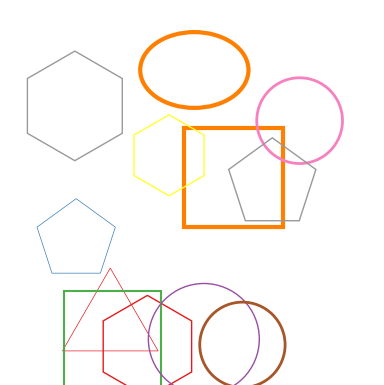[{"shape": "hexagon", "thickness": 1, "radius": 0.66, "center": [0.383, 0.1]}, {"shape": "triangle", "thickness": 0.5, "radius": 0.72, "center": [0.286, 0.16]}, {"shape": "pentagon", "thickness": 0.5, "radius": 0.53, "center": [0.198, 0.377]}, {"shape": "square", "thickness": 1.5, "radius": 0.63, "center": [0.292, 0.117]}, {"shape": "circle", "thickness": 1, "radius": 0.72, "center": [0.529, 0.12]}, {"shape": "oval", "thickness": 3, "radius": 0.7, "center": [0.505, 0.818]}, {"shape": "square", "thickness": 3, "radius": 0.64, "center": [0.606, 0.538]}, {"shape": "hexagon", "thickness": 1, "radius": 0.53, "center": [0.439, 0.597]}, {"shape": "circle", "thickness": 2, "radius": 0.55, "center": [0.63, 0.104]}, {"shape": "circle", "thickness": 2, "radius": 0.56, "center": [0.778, 0.687]}, {"shape": "hexagon", "thickness": 1, "radius": 0.71, "center": [0.194, 0.725]}, {"shape": "pentagon", "thickness": 1, "radius": 0.6, "center": [0.707, 0.523]}]